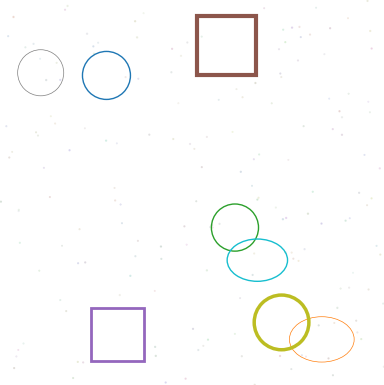[{"shape": "circle", "thickness": 1, "radius": 0.31, "center": [0.277, 0.804]}, {"shape": "oval", "thickness": 0.5, "radius": 0.42, "center": [0.836, 0.118]}, {"shape": "circle", "thickness": 1, "radius": 0.31, "center": [0.61, 0.409]}, {"shape": "square", "thickness": 2, "radius": 0.34, "center": [0.305, 0.131]}, {"shape": "square", "thickness": 3, "radius": 0.38, "center": [0.588, 0.882]}, {"shape": "circle", "thickness": 0.5, "radius": 0.3, "center": [0.106, 0.811]}, {"shape": "circle", "thickness": 2.5, "radius": 0.36, "center": [0.731, 0.163]}, {"shape": "oval", "thickness": 1, "radius": 0.39, "center": [0.668, 0.324]}]